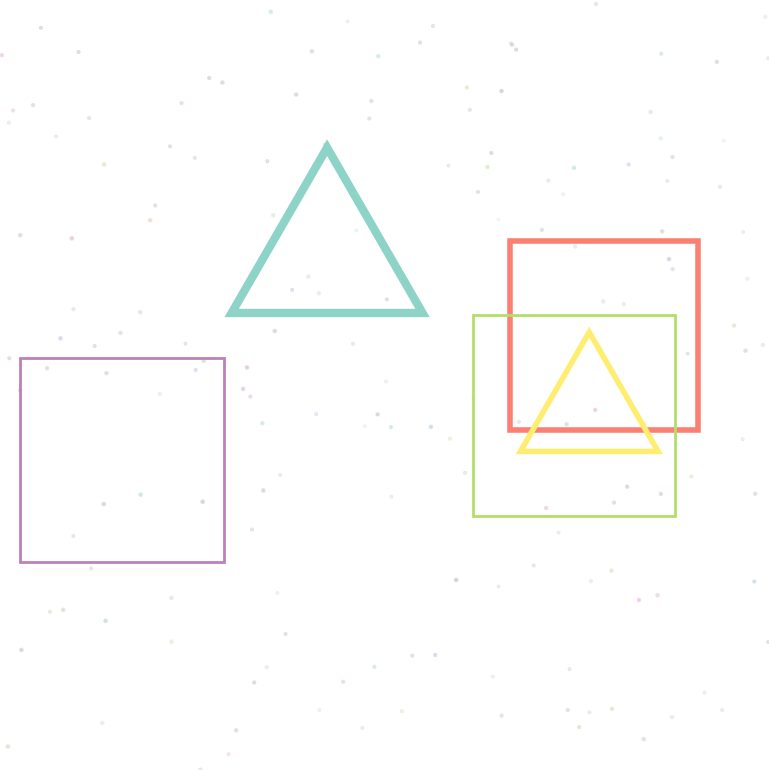[{"shape": "triangle", "thickness": 3, "radius": 0.72, "center": [0.425, 0.665]}, {"shape": "square", "thickness": 2, "radius": 0.61, "center": [0.784, 0.564]}, {"shape": "square", "thickness": 1, "radius": 0.66, "center": [0.746, 0.46]}, {"shape": "square", "thickness": 1, "radius": 0.66, "center": [0.159, 0.403]}, {"shape": "triangle", "thickness": 2, "radius": 0.52, "center": [0.765, 0.465]}]